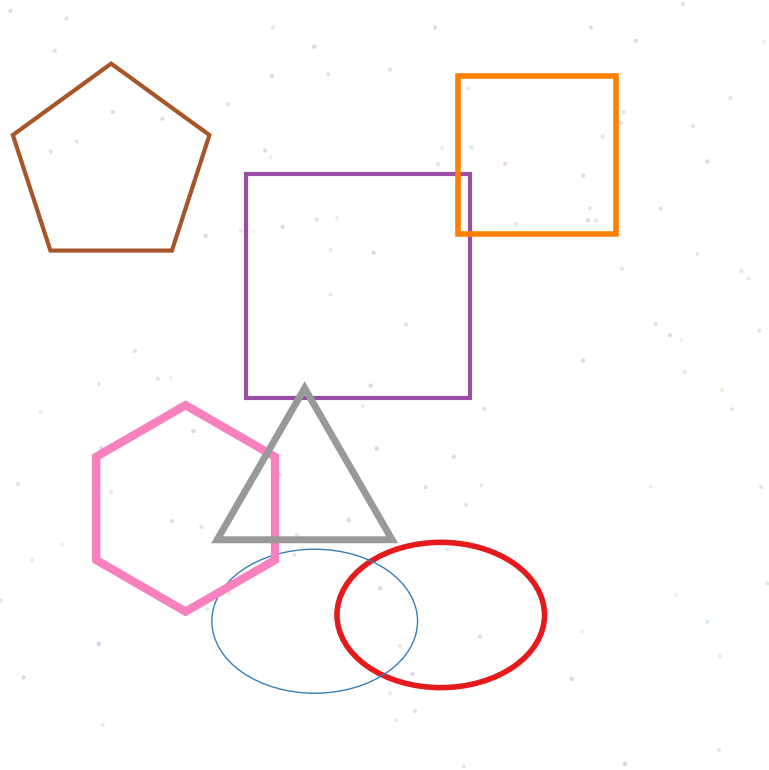[{"shape": "oval", "thickness": 2, "radius": 0.67, "center": [0.572, 0.201]}, {"shape": "oval", "thickness": 0.5, "radius": 0.67, "center": [0.409, 0.193]}, {"shape": "square", "thickness": 1.5, "radius": 0.72, "center": [0.465, 0.629]}, {"shape": "square", "thickness": 2, "radius": 0.51, "center": [0.697, 0.799]}, {"shape": "pentagon", "thickness": 1.5, "radius": 0.67, "center": [0.144, 0.783]}, {"shape": "hexagon", "thickness": 3, "radius": 0.67, "center": [0.241, 0.34]}, {"shape": "triangle", "thickness": 2.5, "radius": 0.66, "center": [0.396, 0.365]}]